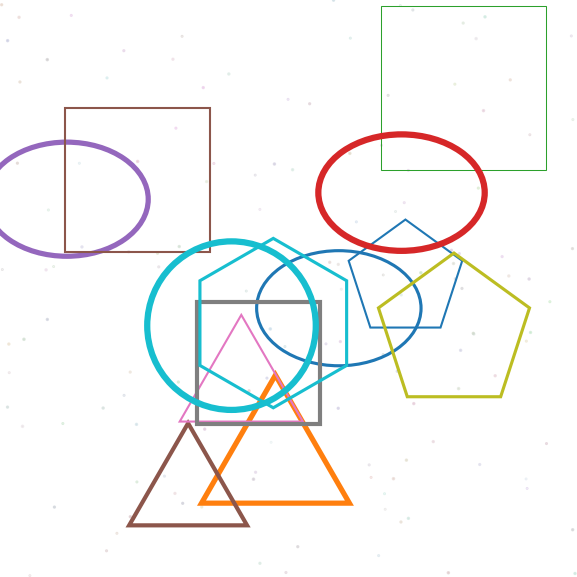[{"shape": "oval", "thickness": 1.5, "radius": 0.71, "center": [0.587, 0.465]}, {"shape": "pentagon", "thickness": 1, "radius": 0.52, "center": [0.702, 0.516]}, {"shape": "triangle", "thickness": 2.5, "radius": 0.74, "center": [0.477, 0.202]}, {"shape": "square", "thickness": 0.5, "radius": 0.71, "center": [0.802, 0.847]}, {"shape": "oval", "thickness": 3, "radius": 0.72, "center": [0.695, 0.666]}, {"shape": "oval", "thickness": 2.5, "radius": 0.71, "center": [0.116, 0.654]}, {"shape": "square", "thickness": 1, "radius": 0.62, "center": [0.238, 0.688]}, {"shape": "triangle", "thickness": 2, "radius": 0.59, "center": [0.326, 0.148]}, {"shape": "triangle", "thickness": 1, "radius": 0.62, "center": [0.418, 0.331]}, {"shape": "square", "thickness": 2, "radius": 0.53, "center": [0.447, 0.37]}, {"shape": "pentagon", "thickness": 1.5, "radius": 0.69, "center": [0.786, 0.423]}, {"shape": "hexagon", "thickness": 1.5, "radius": 0.73, "center": [0.473, 0.44]}, {"shape": "circle", "thickness": 3, "radius": 0.73, "center": [0.401, 0.435]}]